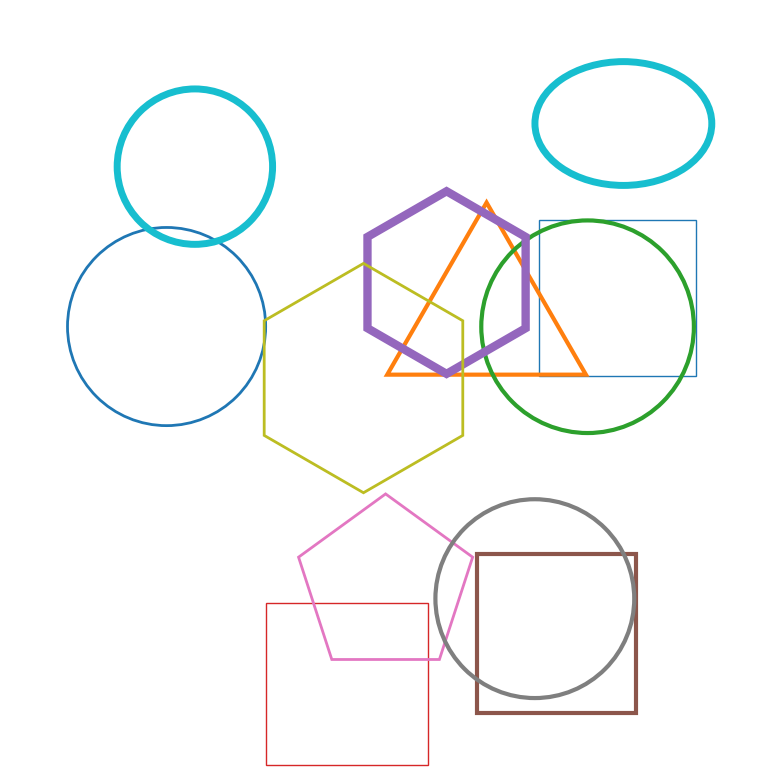[{"shape": "circle", "thickness": 1, "radius": 0.64, "center": [0.216, 0.576]}, {"shape": "square", "thickness": 0.5, "radius": 0.51, "center": [0.802, 0.613]}, {"shape": "triangle", "thickness": 1.5, "radius": 0.74, "center": [0.632, 0.588]}, {"shape": "circle", "thickness": 1.5, "radius": 0.69, "center": [0.763, 0.576]}, {"shape": "square", "thickness": 0.5, "radius": 0.53, "center": [0.45, 0.112]}, {"shape": "hexagon", "thickness": 3, "radius": 0.59, "center": [0.58, 0.633]}, {"shape": "square", "thickness": 1.5, "radius": 0.52, "center": [0.722, 0.177]}, {"shape": "pentagon", "thickness": 1, "radius": 0.59, "center": [0.501, 0.24]}, {"shape": "circle", "thickness": 1.5, "radius": 0.65, "center": [0.695, 0.223]}, {"shape": "hexagon", "thickness": 1, "radius": 0.74, "center": [0.472, 0.509]}, {"shape": "oval", "thickness": 2.5, "radius": 0.57, "center": [0.81, 0.84]}, {"shape": "circle", "thickness": 2.5, "radius": 0.5, "center": [0.253, 0.784]}]